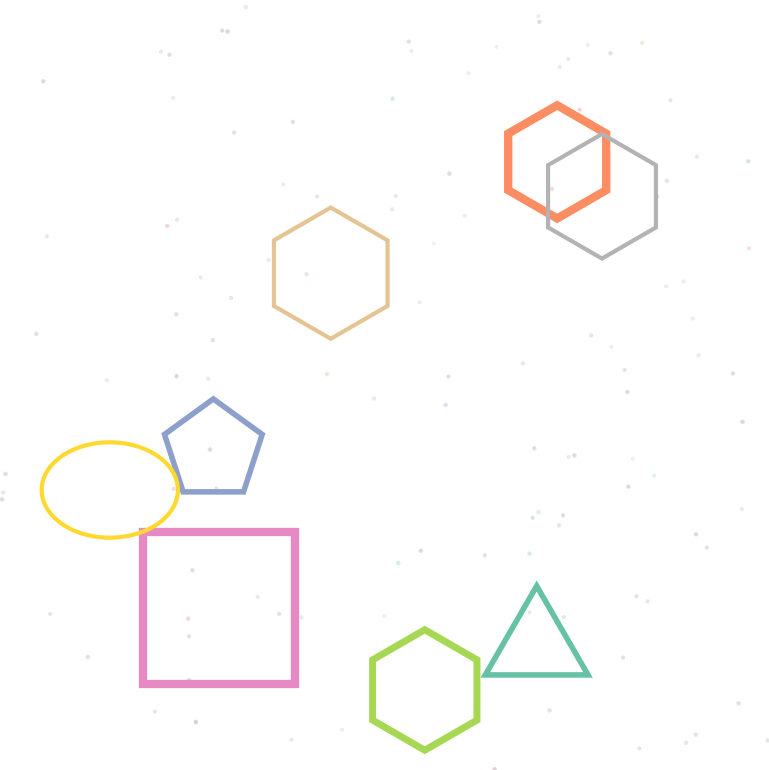[{"shape": "triangle", "thickness": 2, "radius": 0.39, "center": [0.697, 0.162]}, {"shape": "hexagon", "thickness": 3, "radius": 0.37, "center": [0.724, 0.79]}, {"shape": "pentagon", "thickness": 2, "radius": 0.33, "center": [0.277, 0.415]}, {"shape": "square", "thickness": 3, "radius": 0.49, "center": [0.285, 0.211]}, {"shape": "hexagon", "thickness": 2.5, "radius": 0.39, "center": [0.552, 0.104]}, {"shape": "oval", "thickness": 1.5, "radius": 0.44, "center": [0.143, 0.364]}, {"shape": "hexagon", "thickness": 1.5, "radius": 0.43, "center": [0.43, 0.645]}, {"shape": "hexagon", "thickness": 1.5, "radius": 0.4, "center": [0.782, 0.745]}]